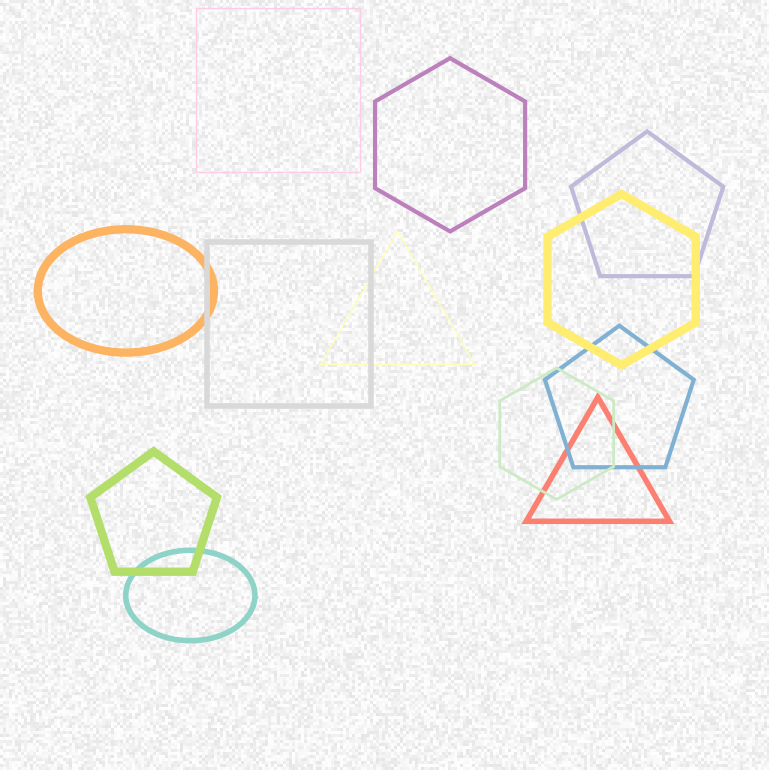[{"shape": "oval", "thickness": 2, "radius": 0.42, "center": [0.247, 0.227]}, {"shape": "triangle", "thickness": 0.5, "radius": 0.58, "center": [0.516, 0.584]}, {"shape": "pentagon", "thickness": 1.5, "radius": 0.52, "center": [0.84, 0.725]}, {"shape": "triangle", "thickness": 2, "radius": 0.54, "center": [0.776, 0.377]}, {"shape": "pentagon", "thickness": 1.5, "radius": 0.51, "center": [0.804, 0.475]}, {"shape": "oval", "thickness": 3, "radius": 0.57, "center": [0.163, 0.622]}, {"shape": "pentagon", "thickness": 3, "radius": 0.43, "center": [0.2, 0.327]}, {"shape": "square", "thickness": 0.5, "radius": 0.53, "center": [0.361, 0.883]}, {"shape": "square", "thickness": 2, "radius": 0.53, "center": [0.375, 0.579]}, {"shape": "hexagon", "thickness": 1.5, "radius": 0.56, "center": [0.585, 0.812]}, {"shape": "hexagon", "thickness": 1, "radius": 0.43, "center": [0.723, 0.437]}, {"shape": "hexagon", "thickness": 3, "radius": 0.56, "center": [0.807, 0.637]}]